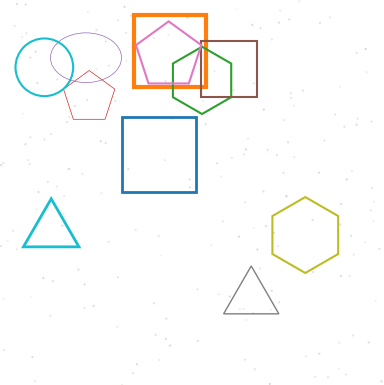[{"shape": "square", "thickness": 2, "radius": 0.48, "center": [0.413, 0.599]}, {"shape": "square", "thickness": 3, "radius": 0.47, "center": [0.441, 0.868]}, {"shape": "hexagon", "thickness": 1.5, "radius": 0.44, "center": [0.525, 0.791]}, {"shape": "pentagon", "thickness": 0.5, "radius": 0.35, "center": [0.232, 0.747]}, {"shape": "oval", "thickness": 0.5, "radius": 0.46, "center": [0.223, 0.85]}, {"shape": "square", "thickness": 1.5, "radius": 0.36, "center": [0.595, 0.82]}, {"shape": "pentagon", "thickness": 1.5, "radius": 0.45, "center": [0.438, 0.855]}, {"shape": "triangle", "thickness": 1, "radius": 0.41, "center": [0.653, 0.226]}, {"shape": "hexagon", "thickness": 1.5, "radius": 0.49, "center": [0.793, 0.39]}, {"shape": "circle", "thickness": 1.5, "radius": 0.37, "center": [0.115, 0.825]}, {"shape": "triangle", "thickness": 2, "radius": 0.42, "center": [0.133, 0.4]}]